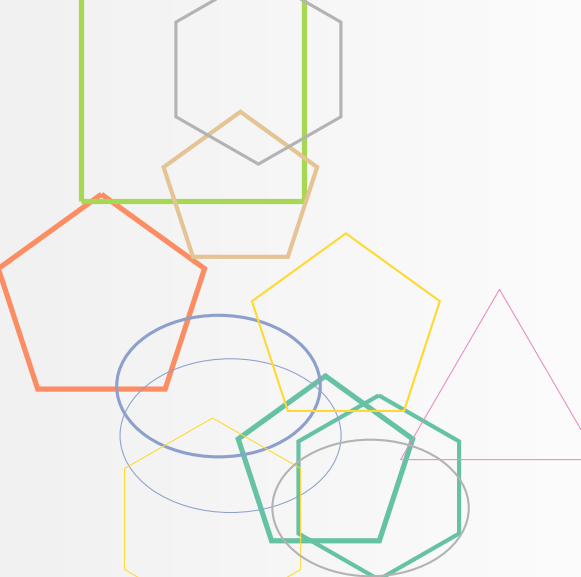[{"shape": "pentagon", "thickness": 2.5, "radius": 0.79, "center": [0.56, 0.19]}, {"shape": "hexagon", "thickness": 2, "radius": 0.8, "center": [0.652, 0.155]}, {"shape": "pentagon", "thickness": 2.5, "radius": 0.93, "center": [0.175, 0.476]}, {"shape": "oval", "thickness": 1.5, "radius": 0.88, "center": [0.376, 0.331]}, {"shape": "oval", "thickness": 0.5, "radius": 0.95, "center": [0.397, 0.245]}, {"shape": "triangle", "thickness": 0.5, "radius": 0.98, "center": [0.859, 0.301]}, {"shape": "square", "thickness": 2.5, "radius": 0.96, "center": [0.331, 0.842]}, {"shape": "pentagon", "thickness": 1, "radius": 0.85, "center": [0.595, 0.425]}, {"shape": "hexagon", "thickness": 0.5, "radius": 0.87, "center": [0.366, 0.1]}, {"shape": "pentagon", "thickness": 2, "radius": 0.69, "center": [0.414, 0.667]}, {"shape": "hexagon", "thickness": 1.5, "radius": 0.82, "center": [0.445, 0.879]}, {"shape": "oval", "thickness": 1, "radius": 0.84, "center": [0.638, 0.12]}]